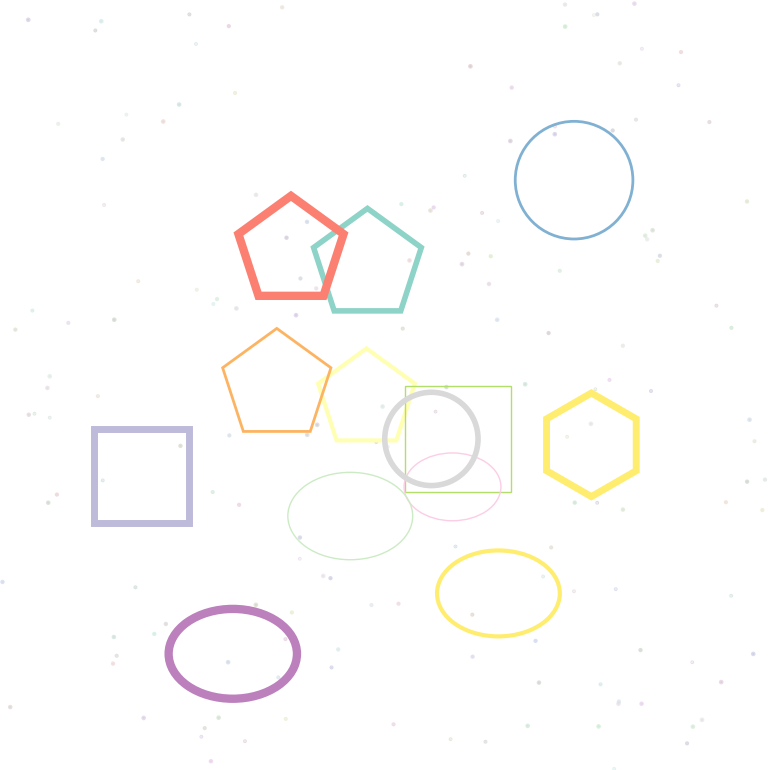[{"shape": "pentagon", "thickness": 2, "radius": 0.37, "center": [0.477, 0.656]}, {"shape": "pentagon", "thickness": 1.5, "radius": 0.33, "center": [0.476, 0.481]}, {"shape": "square", "thickness": 2.5, "radius": 0.31, "center": [0.184, 0.382]}, {"shape": "pentagon", "thickness": 3, "radius": 0.36, "center": [0.378, 0.674]}, {"shape": "circle", "thickness": 1, "radius": 0.38, "center": [0.746, 0.766]}, {"shape": "pentagon", "thickness": 1, "radius": 0.37, "center": [0.359, 0.5]}, {"shape": "square", "thickness": 0.5, "radius": 0.34, "center": [0.595, 0.43]}, {"shape": "oval", "thickness": 0.5, "radius": 0.31, "center": [0.588, 0.368]}, {"shape": "circle", "thickness": 2, "radius": 0.3, "center": [0.56, 0.43]}, {"shape": "oval", "thickness": 3, "radius": 0.42, "center": [0.302, 0.151]}, {"shape": "oval", "thickness": 0.5, "radius": 0.41, "center": [0.455, 0.33]}, {"shape": "hexagon", "thickness": 2.5, "radius": 0.34, "center": [0.768, 0.422]}, {"shape": "oval", "thickness": 1.5, "radius": 0.4, "center": [0.647, 0.229]}]